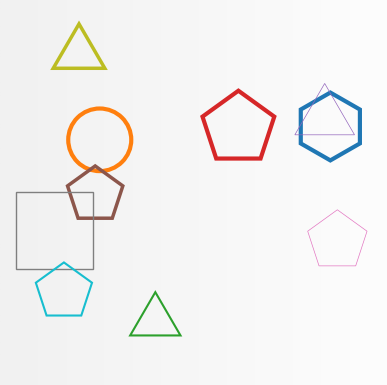[{"shape": "hexagon", "thickness": 3, "radius": 0.44, "center": [0.852, 0.671]}, {"shape": "circle", "thickness": 3, "radius": 0.41, "center": [0.257, 0.637]}, {"shape": "triangle", "thickness": 1.5, "radius": 0.37, "center": [0.401, 0.166]}, {"shape": "pentagon", "thickness": 3, "radius": 0.49, "center": [0.615, 0.667]}, {"shape": "triangle", "thickness": 0.5, "radius": 0.44, "center": [0.838, 0.694]}, {"shape": "pentagon", "thickness": 2.5, "radius": 0.38, "center": [0.246, 0.494]}, {"shape": "pentagon", "thickness": 0.5, "radius": 0.4, "center": [0.871, 0.375]}, {"shape": "square", "thickness": 1, "radius": 0.5, "center": [0.141, 0.402]}, {"shape": "triangle", "thickness": 2.5, "radius": 0.38, "center": [0.204, 0.861]}, {"shape": "pentagon", "thickness": 1.5, "radius": 0.38, "center": [0.165, 0.242]}]